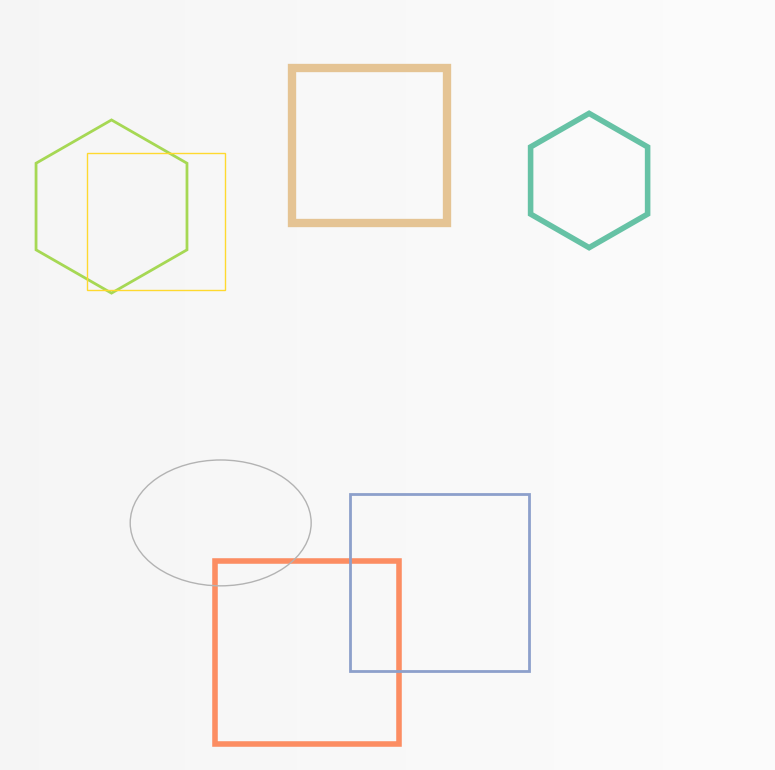[{"shape": "hexagon", "thickness": 2, "radius": 0.44, "center": [0.76, 0.766]}, {"shape": "square", "thickness": 2, "radius": 0.59, "center": [0.396, 0.152]}, {"shape": "square", "thickness": 1, "radius": 0.58, "center": [0.567, 0.244]}, {"shape": "hexagon", "thickness": 1, "radius": 0.56, "center": [0.144, 0.732]}, {"shape": "square", "thickness": 0.5, "radius": 0.44, "center": [0.201, 0.713]}, {"shape": "square", "thickness": 3, "radius": 0.5, "center": [0.477, 0.811]}, {"shape": "oval", "thickness": 0.5, "radius": 0.58, "center": [0.285, 0.321]}]